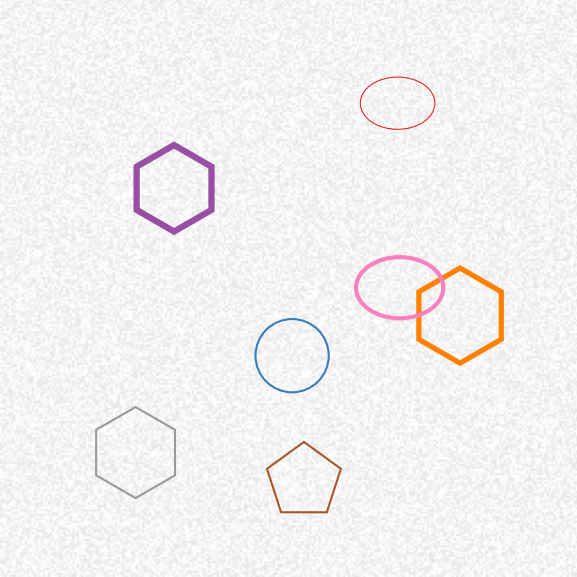[{"shape": "oval", "thickness": 0.5, "radius": 0.32, "center": [0.688, 0.82]}, {"shape": "circle", "thickness": 1, "radius": 0.32, "center": [0.506, 0.383]}, {"shape": "hexagon", "thickness": 3, "radius": 0.37, "center": [0.301, 0.673]}, {"shape": "hexagon", "thickness": 2.5, "radius": 0.41, "center": [0.797, 0.453]}, {"shape": "pentagon", "thickness": 1, "radius": 0.34, "center": [0.526, 0.167]}, {"shape": "oval", "thickness": 2, "radius": 0.38, "center": [0.692, 0.501]}, {"shape": "hexagon", "thickness": 1, "radius": 0.39, "center": [0.235, 0.215]}]